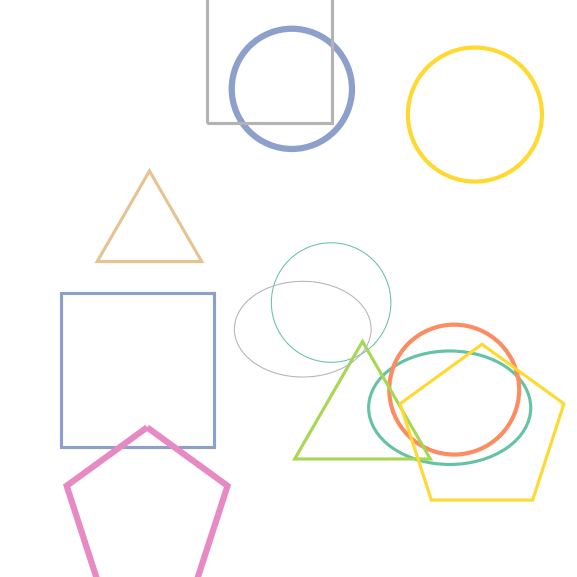[{"shape": "oval", "thickness": 1.5, "radius": 0.7, "center": [0.779, 0.293]}, {"shape": "circle", "thickness": 0.5, "radius": 0.52, "center": [0.573, 0.475]}, {"shape": "circle", "thickness": 2, "radius": 0.56, "center": [0.787, 0.324]}, {"shape": "square", "thickness": 1.5, "radius": 0.67, "center": [0.238, 0.359]}, {"shape": "circle", "thickness": 3, "radius": 0.52, "center": [0.505, 0.845]}, {"shape": "pentagon", "thickness": 3, "radius": 0.73, "center": [0.255, 0.113]}, {"shape": "triangle", "thickness": 1.5, "radius": 0.68, "center": [0.628, 0.272]}, {"shape": "circle", "thickness": 2, "radius": 0.58, "center": [0.822, 0.801]}, {"shape": "pentagon", "thickness": 1.5, "radius": 0.75, "center": [0.835, 0.254]}, {"shape": "triangle", "thickness": 1.5, "radius": 0.52, "center": [0.259, 0.599]}, {"shape": "oval", "thickness": 0.5, "radius": 0.59, "center": [0.524, 0.429]}, {"shape": "square", "thickness": 1.5, "radius": 0.54, "center": [0.466, 0.894]}]